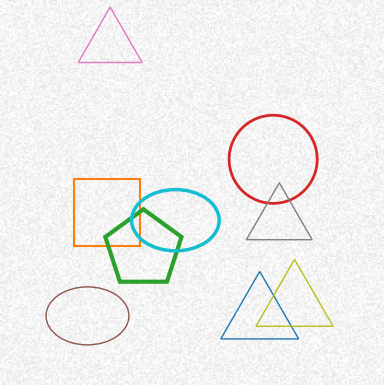[{"shape": "triangle", "thickness": 1, "radius": 0.58, "center": [0.675, 0.178]}, {"shape": "square", "thickness": 1.5, "radius": 0.43, "center": [0.278, 0.448]}, {"shape": "pentagon", "thickness": 3, "radius": 0.52, "center": [0.372, 0.352]}, {"shape": "circle", "thickness": 2, "radius": 0.57, "center": [0.71, 0.586]}, {"shape": "oval", "thickness": 1, "radius": 0.54, "center": [0.227, 0.18]}, {"shape": "triangle", "thickness": 1, "radius": 0.48, "center": [0.286, 0.886]}, {"shape": "triangle", "thickness": 1, "radius": 0.49, "center": [0.725, 0.427]}, {"shape": "triangle", "thickness": 1, "radius": 0.58, "center": [0.765, 0.21]}, {"shape": "oval", "thickness": 2.5, "radius": 0.57, "center": [0.456, 0.428]}]